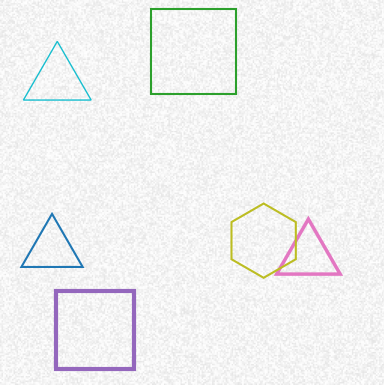[{"shape": "triangle", "thickness": 1.5, "radius": 0.46, "center": [0.135, 0.353]}, {"shape": "square", "thickness": 1.5, "radius": 0.55, "center": [0.502, 0.866]}, {"shape": "square", "thickness": 3, "radius": 0.5, "center": [0.247, 0.143]}, {"shape": "triangle", "thickness": 2.5, "radius": 0.48, "center": [0.801, 0.336]}, {"shape": "hexagon", "thickness": 1.5, "radius": 0.48, "center": [0.685, 0.375]}, {"shape": "triangle", "thickness": 1, "radius": 0.51, "center": [0.149, 0.791]}]